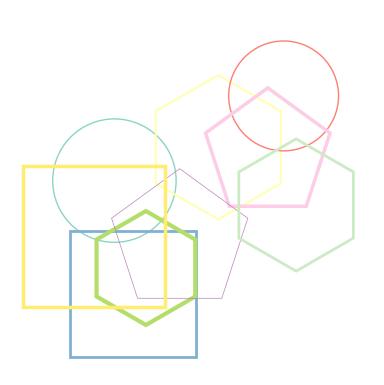[{"shape": "circle", "thickness": 1, "radius": 0.8, "center": [0.297, 0.531]}, {"shape": "hexagon", "thickness": 1.5, "radius": 0.94, "center": [0.567, 0.617]}, {"shape": "circle", "thickness": 1, "radius": 0.71, "center": [0.737, 0.751]}, {"shape": "square", "thickness": 2, "radius": 0.82, "center": [0.344, 0.236]}, {"shape": "hexagon", "thickness": 3, "radius": 0.74, "center": [0.379, 0.304]}, {"shape": "pentagon", "thickness": 2.5, "radius": 0.85, "center": [0.696, 0.602]}, {"shape": "pentagon", "thickness": 0.5, "radius": 0.93, "center": [0.467, 0.376]}, {"shape": "hexagon", "thickness": 2, "radius": 0.86, "center": [0.769, 0.467]}, {"shape": "square", "thickness": 2.5, "radius": 0.92, "center": [0.244, 0.386]}]